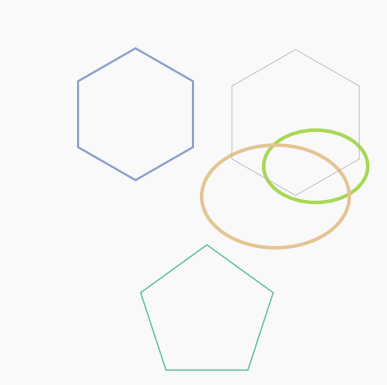[{"shape": "pentagon", "thickness": 1, "radius": 0.9, "center": [0.534, 0.184]}, {"shape": "hexagon", "thickness": 1.5, "radius": 0.86, "center": [0.35, 0.703]}, {"shape": "oval", "thickness": 2.5, "radius": 0.67, "center": [0.815, 0.568]}, {"shape": "oval", "thickness": 2.5, "radius": 0.95, "center": [0.711, 0.49]}, {"shape": "hexagon", "thickness": 0.5, "radius": 0.95, "center": [0.763, 0.682]}]